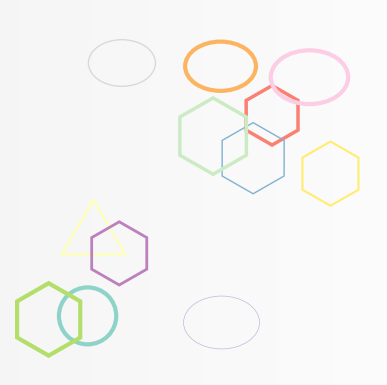[{"shape": "circle", "thickness": 3, "radius": 0.37, "center": [0.226, 0.18]}, {"shape": "triangle", "thickness": 1.5, "radius": 0.47, "center": [0.241, 0.387]}, {"shape": "oval", "thickness": 0.5, "radius": 0.49, "center": [0.572, 0.162]}, {"shape": "hexagon", "thickness": 2.5, "radius": 0.39, "center": [0.702, 0.701]}, {"shape": "hexagon", "thickness": 1, "radius": 0.46, "center": [0.653, 0.589]}, {"shape": "oval", "thickness": 3, "radius": 0.46, "center": [0.569, 0.828]}, {"shape": "hexagon", "thickness": 3, "radius": 0.47, "center": [0.126, 0.17]}, {"shape": "oval", "thickness": 3, "radius": 0.5, "center": [0.799, 0.799]}, {"shape": "oval", "thickness": 1, "radius": 0.43, "center": [0.315, 0.836]}, {"shape": "hexagon", "thickness": 2, "radius": 0.41, "center": [0.308, 0.342]}, {"shape": "hexagon", "thickness": 2.5, "radius": 0.5, "center": [0.55, 0.646]}, {"shape": "hexagon", "thickness": 1.5, "radius": 0.42, "center": [0.853, 0.549]}]